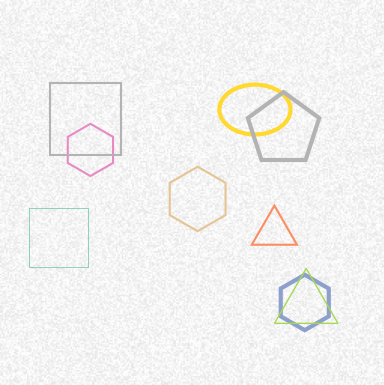[{"shape": "square", "thickness": 0.5, "radius": 0.39, "center": [0.151, 0.384]}, {"shape": "triangle", "thickness": 1.5, "radius": 0.34, "center": [0.713, 0.398]}, {"shape": "hexagon", "thickness": 3, "radius": 0.36, "center": [0.792, 0.214]}, {"shape": "hexagon", "thickness": 1.5, "radius": 0.34, "center": [0.235, 0.611]}, {"shape": "triangle", "thickness": 1, "radius": 0.48, "center": [0.795, 0.208]}, {"shape": "oval", "thickness": 3, "radius": 0.46, "center": [0.662, 0.715]}, {"shape": "hexagon", "thickness": 1.5, "radius": 0.42, "center": [0.513, 0.483]}, {"shape": "pentagon", "thickness": 3, "radius": 0.49, "center": [0.736, 0.663]}, {"shape": "square", "thickness": 1.5, "radius": 0.46, "center": [0.223, 0.691]}]